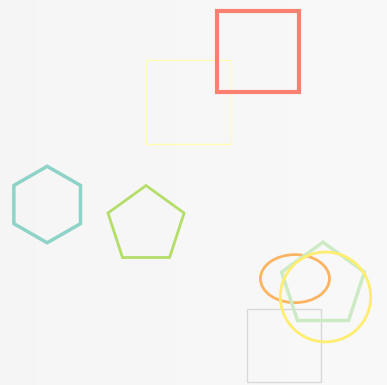[{"shape": "hexagon", "thickness": 2.5, "radius": 0.5, "center": [0.122, 0.469]}, {"shape": "square", "thickness": 1, "radius": 0.55, "center": [0.487, 0.736]}, {"shape": "square", "thickness": 3, "radius": 0.53, "center": [0.665, 0.866]}, {"shape": "oval", "thickness": 2, "radius": 0.45, "center": [0.761, 0.276]}, {"shape": "pentagon", "thickness": 2, "radius": 0.52, "center": [0.377, 0.415]}, {"shape": "square", "thickness": 1, "radius": 0.48, "center": [0.734, 0.103]}, {"shape": "pentagon", "thickness": 2.5, "radius": 0.56, "center": [0.834, 0.259]}, {"shape": "circle", "thickness": 2, "radius": 0.58, "center": [0.84, 0.229]}]